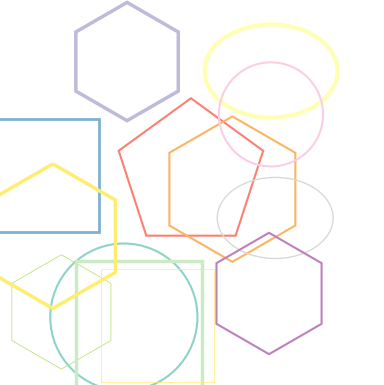[{"shape": "circle", "thickness": 1.5, "radius": 0.96, "center": [0.322, 0.176]}, {"shape": "oval", "thickness": 3, "radius": 0.86, "center": [0.704, 0.816]}, {"shape": "hexagon", "thickness": 2.5, "radius": 0.77, "center": [0.33, 0.84]}, {"shape": "pentagon", "thickness": 1.5, "radius": 0.99, "center": [0.496, 0.547]}, {"shape": "square", "thickness": 2, "radius": 0.74, "center": [0.11, 0.544]}, {"shape": "hexagon", "thickness": 1.5, "radius": 0.94, "center": [0.604, 0.509]}, {"shape": "hexagon", "thickness": 0.5, "radius": 0.74, "center": [0.159, 0.19]}, {"shape": "circle", "thickness": 1.5, "radius": 0.68, "center": [0.704, 0.703]}, {"shape": "oval", "thickness": 1, "radius": 0.75, "center": [0.715, 0.434]}, {"shape": "hexagon", "thickness": 1.5, "radius": 0.79, "center": [0.699, 0.238]}, {"shape": "square", "thickness": 2.5, "radius": 0.82, "center": [0.361, 0.158]}, {"shape": "square", "thickness": 0.5, "radius": 0.73, "center": [0.409, 0.154]}, {"shape": "hexagon", "thickness": 2.5, "radius": 0.94, "center": [0.137, 0.387]}]